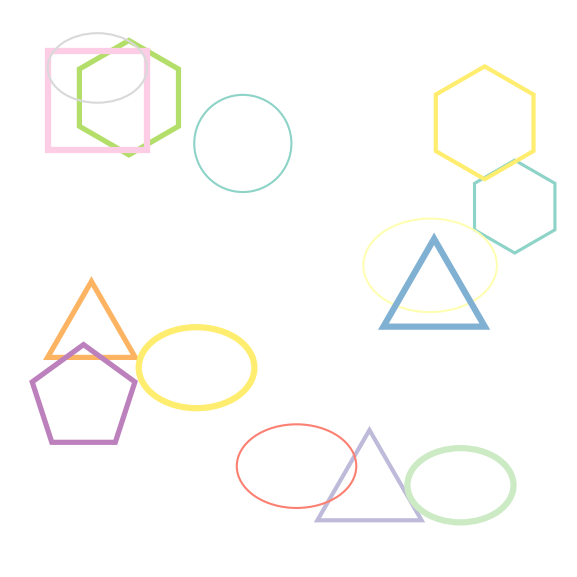[{"shape": "circle", "thickness": 1, "radius": 0.42, "center": [0.42, 0.751]}, {"shape": "hexagon", "thickness": 1.5, "radius": 0.4, "center": [0.891, 0.641]}, {"shape": "oval", "thickness": 1, "radius": 0.58, "center": [0.745, 0.54]}, {"shape": "triangle", "thickness": 2, "radius": 0.52, "center": [0.64, 0.15]}, {"shape": "oval", "thickness": 1, "radius": 0.52, "center": [0.513, 0.192]}, {"shape": "triangle", "thickness": 3, "radius": 0.51, "center": [0.752, 0.484]}, {"shape": "triangle", "thickness": 2.5, "radius": 0.44, "center": [0.158, 0.424]}, {"shape": "hexagon", "thickness": 2.5, "radius": 0.5, "center": [0.223, 0.83]}, {"shape": "square", "thickness": 3, "radius": 0.43, "center": [0.169, 0.825]}, {"shape": "oval", "thickness": 1, "radius": 0.43, "center": [0.169, 0.881]}, {"shape": "pentagon", "thickness": 2.5, "radius": 0.47, "center": [0.145, 0.309]}, {"shape": "oval", "thickness": 3, "radius": 0.46, "center": [0.797, 0.159]}, {"shape": "hexagon", "thickness": 2, "radius": 0.49, "center": [0.839, 0.786]}, {"shape": "oval", "thickness": 3, "radius": 0.5, "center": [0.34, 0.362]}]